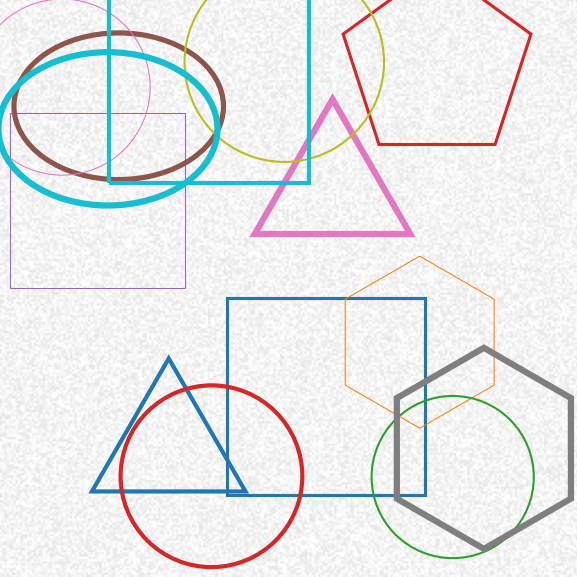[{"shape": "square", "thickness": 1.5, "radius": 0.85, "center": [0.564, 0.313]}, {"shape": "triangle", "thickness": 2, "radius": 0.77, "center": [0.292, 0.225]}, {"shape": "hexagon", "thickness": 0.5, "radius": 0.74, "center": [0.727, 0.407]}, {"shape": "circle", "thickness": 1, "radius": 0.7, "center": [0.784, 0.173]}, {"shape": "pentagon", "thickness": 1.5, "radius": 0.86, "center": [0.757, 0.887]}, {"shape": "circle", "thickness": 2, "radius": 0.79, "center": [0.366, 0.174]}, {"shape": "square", "thickness": 0.5, "radius": 0.76, "center": [0.168, 0.652]}, {"shape": "oval", "thickness": 2.5, "radius": 0.91, "center": [0.206, 0.815]}, {"shape": "triangle", "thickness": 3, "radius": 0.78, "center": [0.576, 0.672]}, {"shape": "circle", "thickness": 0.5, "radius": 0.76, "center": [0.108, 0.848]}, {"shape": "hexagon", "thickness": 3, "radius": 0.87, "center": [0.838, 0.223]}, {"shape": "circle", "thickness": 1, "radius": 0.86, "center": [0.492, 0.891]}, {"shape": "square", "thickness": 2, "radius": 0.87, "center": [0.361, 0.856]}, {"shape": "oval", "thickness": 3, "radius": 0.95, "center": [0.187, 0.776]}]